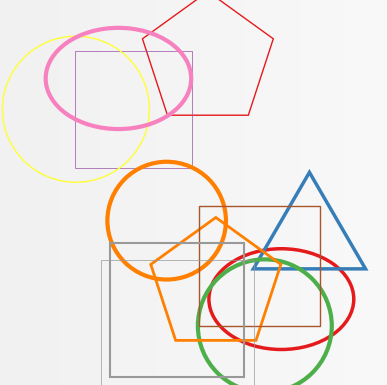[{"shape": "pentagon", "thickness": 1, "radius": 0.89, "center": [0.536, 0.844]}, {"shape": "oval", "thickness": 2.5, "radius": 0.93, "center": [0.726, 0.223]}, {"shape": "triangle", "thickness": 2.5, "radius": 0.84, "center": [0.799, 0.385]}, {"shape": "circle", "thickness": 3, "radius": 0.86, "center": [0.683, 0.154]}, {"shape": "square", "thickness": 0.5, "radius": 0.76, "center": [0.345, 0.716]}, {"shape": "pentagon", "thickness": 2, "radius": 0.88, "center": [0.557, 0.259]}, {"shape": "circle", "thickness": 3, "radius": 0.76, "center": [0.43, 0.427]}, {"shape": "circle", "thickness": 1, "radius": 0.95, "center": [0.196, 0.716]}, {"shape": "square", "thickness": 1, "radius": 0.78, "center": [0.67, 0.309]}, {"shape": "oval", "thickness": 3, "radius": 0.94, "center": [0.306, 0.796]}, {"shape": "square", "thickness": 0.5, "radius": 0.99, "center": [0.458, 0.127]}, {"shape": "square", "thickness": 1.5, "radius": 0.87, "center": [0.456, 0.195]}]